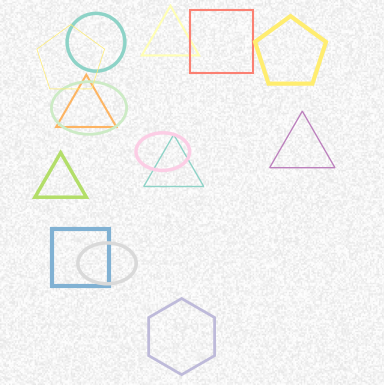[{"shape": "circle", "thickness": 2.5, "radius": 0.38, "center": [0.249, 0.89]}, {"shape": "triangle", "thickness": 1, "radius": 0.45, "center": [0.451, 0.561]}, {"shape": "triangle", "thickness": 1.5, "radius": 0.43, "center": [0.443, 0.899]}, {"shape": "hexagon", "thickness": 2, "radius": 0.49, "center": [0.472, 0.126]}, {"shape": "square", "thickness": 1.5, "radius": 0.41, "center": [0.575, 0.891]}, {"shape": "square", "thickness": 3, "radius": 0.38, "center": [0.209, 0.331]}, {"shape": "triangle", "thickness": 1.5, "radius": 0.45, "center": [0.224, 0.715]}, {"shape": "triangle", "thickness": 2.5, "radius": 0.39, "center": [0.158, 0.526]}, {"shape": "oval", "thickness": 2.5, "radius": 0.35, "center": [0.423, 0.606]}, {"shape": "oval", "thickness": 2.5, "radius": 0.38, "center": [0.278, 0.316]}, {"shape": "triangle", "thickness": 1, "radius": 0.49, "center": [0.785, 0.613]}, {"shape": "oval", "thickness": 2, "radius": 0.49, "center": [0.231, 0.72]}, {"shape": "pentagon", "thickness": 3, "radius": 0.48, "center": [0.755, 0.861]}, {"shape": "pentagon", "thickness": 0.5, "radius": 0.46, "center": [0.184, 0.844]}]